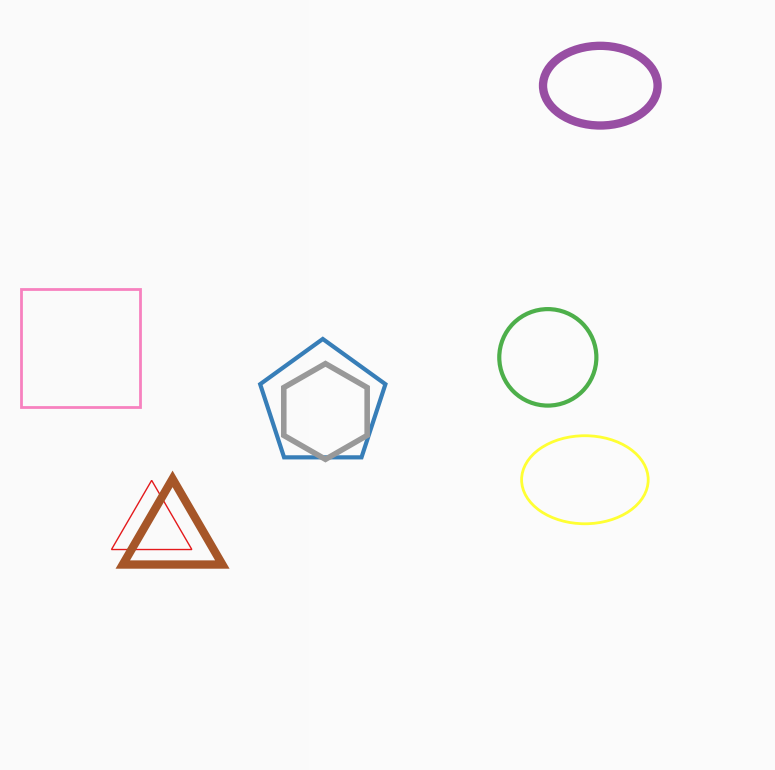[{"shape": "triangle", "thickness": 0.5, "radius": 0.3, "center": [0.196, 0.316]}, {"shape": "pentagon", "thickness": 1.5, "radius": 0.42, "center": [0.417, 0.475]}, {"shape": "circle", "thickness": 1.5, "radius": 0.31, "center": [0.707, 0.536]}, {"shape": "oval", "thickness": 3, "radius": 0.37, "center": [0.775, 0.889]}, {"shape": "oval", "thickness": 1, "radius": 0.41, "center": [0.755, 0.377]}, {"shape": "triangle", "thickness": 3, "radius": 0.37, "center": [0.223, 0.304]}, {"shape": "square", "thickness": 1, "radius": 0.38, "center": [0.104, 0.548]}, {"shape": "hexagon", "thickness": 2, "radius": 0.31, "center": [0.42, 0.466]}]